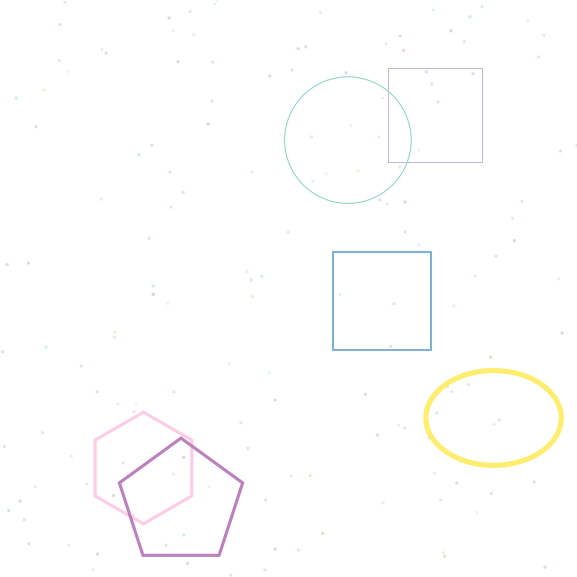[{"shape": "circle", "thickness": 0.5, "radius": 0.55, "center": [0.602, 0.757]}, {"shape": "square", "thickness": 0.5, "radius": 0.41, "center": [0.754, 0.8]}, {"shape": "square", "thickness": 1, "radius": 0.42, "center": [0.662, 0.479]}, {"shape": "hexagon", "thickness": 1.5, "radius": 0.48, "center": [0.248, 0.189]}, {"shape": "pentagon", "thickness": 1.5, "radius": 0.56, "center": [0.313, 0.128]}, {"shape": "oval", "thickness": 2.5, "radius": 0.59, "center": [0.855, 0.275]}]